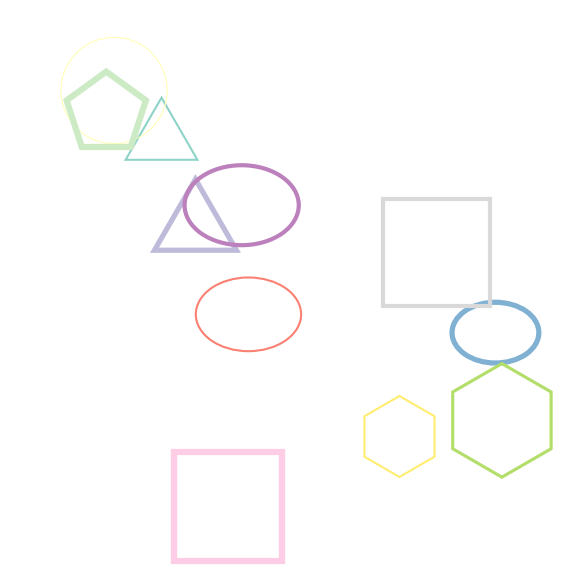[{"shape": "triangle", "thickness": 1, "radius": 0.36, "center": [0.28, 0.758]}, {"shape": "circle", "thickness": 0.5, "radius": 0.46, "center": [0.197, 0.842]}, {"shape": "triangle", "thickness": 2.5, "radius": 0.41, "center": [0.338, 0.607]}, {"shape": "oval", "thickness": 1, "radius": 0.46, "center": [0.43, 0.455]}, {"shape": "oval", "thickness": 2.5, "radius": 0.38, "center": [0.858, 0.423]}, {"shape": "hexagon", "thickness": 1.5, "radius": 0.49, "center": [0.869, 0.271]}, {"shape": "square", "thickness": 3, "radius": 0.47, "center": [0.394, 0.122]}, {"shape": "square", "thickness": 2, "radius": 0.46, "center": [0.756, 0.563]}, {"shape": "oval", "thickness": 2, "radius": 0.49, "center": [0.418, 0.644]}, {"shape": "pentagon", "thickness": 3, "radius": 0.36, "center": [0.184, 0.803]}, {"shape": "hexagon", "thickness": 1, "radius": 0.35, "center": [0.692, 0.243]}]